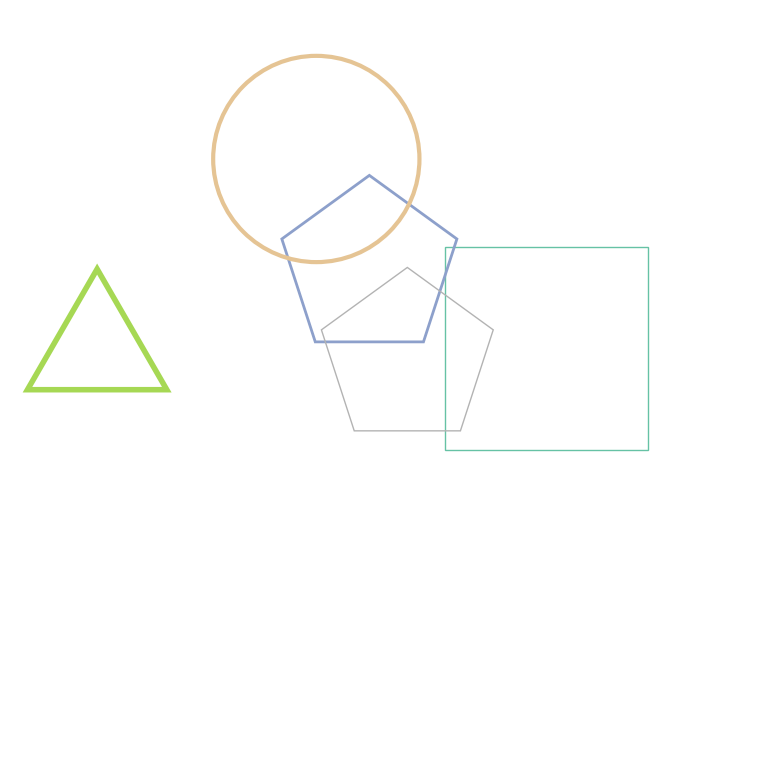[{"shape": "square", "thickness": 0.5, "radius": 0.66, "center": [0.71, 0.547]}, {"shape": "pentagon", "thickness": 1, "radius": 0.6, "center": [0.48, 0.653]}, {"shape": "triangle", "thickness": 2, "radius": 0.52, "center": [0.126, 0.546]}, {"shape": "circle", "thickness": 1.5, "radius": 0.67, "center": [0.411, 0.794]}, {"shape": "pentagon", "thickness": 0.5, "radius": 0.59, "center": [0.529, 0.535]}]